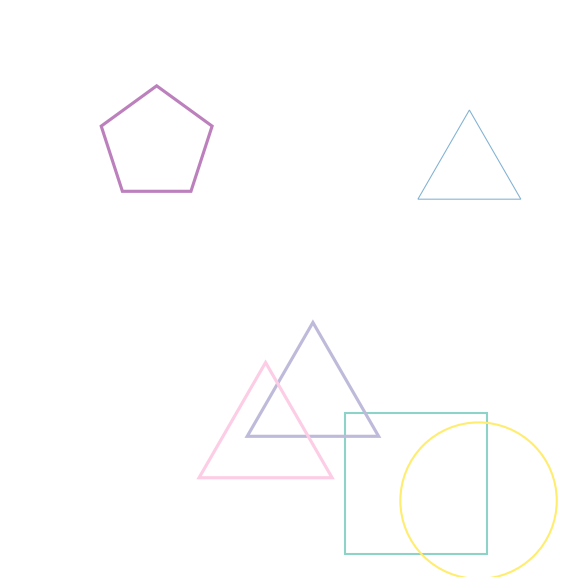[{"shape": "square", "thickness": 1, "radius": 0.61, "center": [0.721, 0.162]}, {"shape": "triangle", "thickness": 1.5, "radius": 0.66, "center": [0.542, 0.309]}, {"shape": "triangle", "thickness": 0.5, "radius": 0.51, "center": [0.813, 0.706]}, {"shape": "triangle", "thickness": 1.5, "radius": 0.67, "center": [0.46, 0.238]}, {"shape": "pentagon", "thickness": 1.5, "radius": 0.5, "center": [0.271, 0.75]}, {"shape": "circle", "thickness": 1, "radius": 0.68, "center": [0.829, 0.132]}]